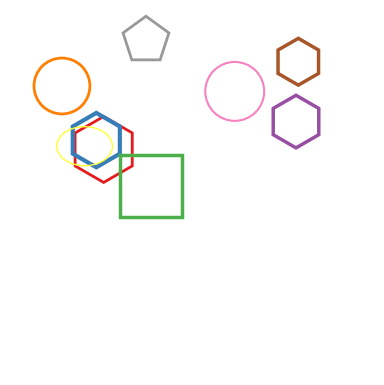[{"shape": "hexagon", "thickness": 2, "radius": 0.43, "center": [0.269, 0.612]}, {"shape": "hexagon", "thickness": 3, "radius": 0.35, "center": [0.25, 0.636]}, {"shape": "square", "thickness": 2.5, "radius": 0.4, "center": [0.392, 0.517]}, {"shape": "hexagon", "thickness": 2.5, "radius": 0.34, "center": [0.769, 0.684]}, {"shape": "circle", "thickness": 2, "radius": 0.36, "center": [0.161, 0.777]}, {"shape": "oval", "thickness": 1, "radius": 0.36, "center": [0.22, 0.62]}, {"shape": "hexagon", "thickness": 2.5, "radius": 0.3, "center": [0.775, 0.84]}, {"shape": "circle", "thickness": 1.5, "radius": 0.38, "center": [0.61, 0.763]}, {"shape": "pentagon", "thickness": 2, "radius": 0.31, "center": [0.379, 0.895]}]